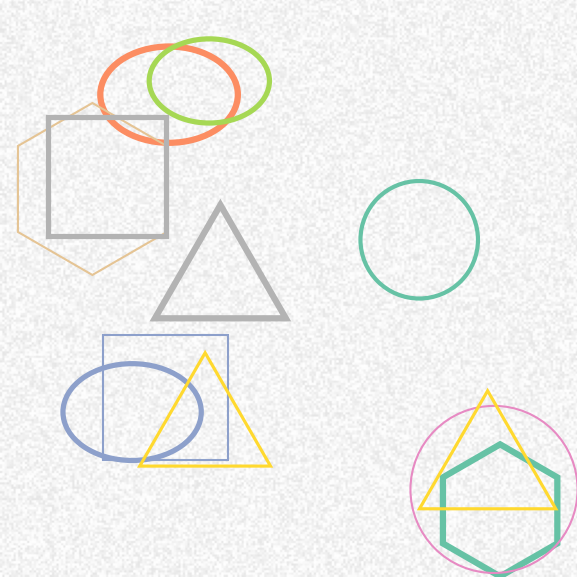[{"shape": "circle", "thickness": 2, "radius": 0.51, "center": [0.726, 0.584]}, {"shape": "hexagon", "thickness": 3, "radius": 0.57, "center": [0.866, 0.115]}, {"shape": "oval", "thickness": 3, "radius": 0.6, "center": [0.293, 0.835]}, {"shape": "square", "thickness": 1, "radius": 0.54, "center": [0.286, 0.31]}, {"shape": "oval", "thickness": 2.5, "radius": 0.6, "center": [0.229, 0.286]}, {"shape": "circle", "thickness": 1, "radius": 0.72, "center": [0.855, 0.152]}, {"shape": "oval", "thickness": 2.5, "radius": 0.52, "center": [0.362, 0.859]}, {"shape": "triangle", "thickness": 1.5, "radius": 0.68, "center": [0.844, 0.186]}, {"shape": "triangle", "thickness": 1.5, "radius": 0.65, "center": [0.355, 0.257]}, {"shape": "hexagon", "thickness": 1, "radius": 0.74, "center": [0.16, 0.672]}, {"shape": "square", "thickness": 2.5, "radius": 0.51, "center": [0.186, 0.694]}, {"shape": "triangle", "thickness": 3, "radius": 0.65, "center": [0.382, 0.513]}]